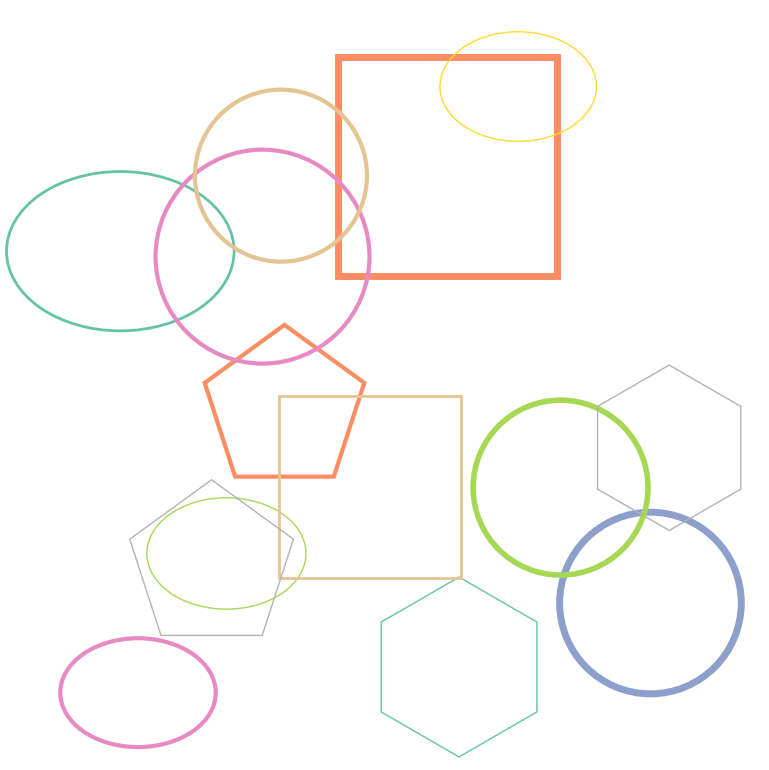[{"shape": "hexagon", "thickness": 0.5, "radius": 0.58, "center": [0.596, 0.134]}, {"shape": "oval", "thickness": 1, "radius": 0.74, "center": [0.156, 0.674]}, {"shape": "pentagon", "thickness": 1.5, "radius": 0.54, "center": [0.369, 0.469]}, {"shape": "square", "thickness": 2.5, "radius": 0.71, "center": [0.581, 0.784]}, {"shape": "circle", "thickness": 2.5, "radius": 0.59, "center": [0.845, 0.217]}, {"shape": "circle", "thickness": 1.5, "radius": 0.69, "center": [0.341, 0.667]}, {"shape": "oval", "thickness": 1.5, "radius": 0.5, "center": [0.179, 0.1]}, {"shape": "oval", "thickness": 0.5, "radius": 0.52, "center": [0.294, 0.281]}, {"shape": "circle", "thickness": 2, "radius": 0.57, "center": [0.728, 0.367]}, {"shape": "oval", "thickness": 0.5, "radius": 0.51, "center": [0.673, 0.888]}, {"shape": "square", "thickness": 1, "radius": 0.59, "center": [0.48, 0.367]}, {"shape": "circle", "thickness": 1.5, "radius": 0.56, "center": [0.365, 0.772]}, {"shape": "pentagon", "thickness": 0.5, "radius": 0.56, "center": [0.275, 0.265]}, {"shape": "hexagon", "thickness": 0.5, "radius": 0.54, "center": [0.869, 0.418]}]